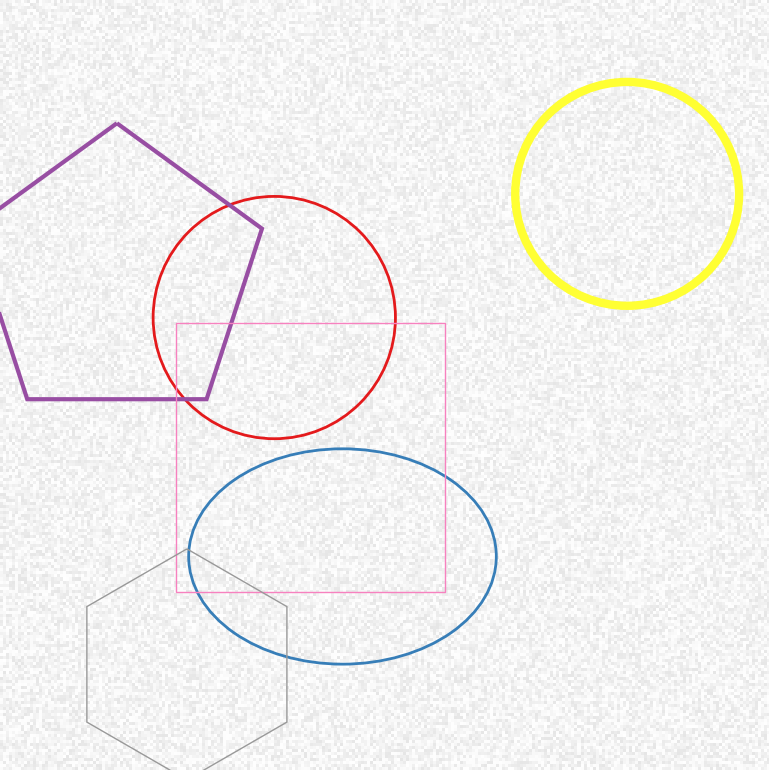[{"shape": "circle", "thickness": 1, "radius": 0.79, "center": [0.356, 0.588]}, {"shape": "oval", "thickness": 1, "radius": 1.0, "center": [0.445, 0.277]}, {"shape": "pentagon", "thickness": 1.5, "radius": 0.99, "center": [0.152, 0.642]}, {"shape": "circle", "thickness": 3, "radius": 0.73, "center": [0.814, 0.748]}, {"shape": "square", "thickness": 0.5, "radius": 0.87, "center": [0.404, 0.406]}, {"shape": "hexagon", "thickness": 0.5, "radius": 0.75, "center": [0.243, 0.137]}]